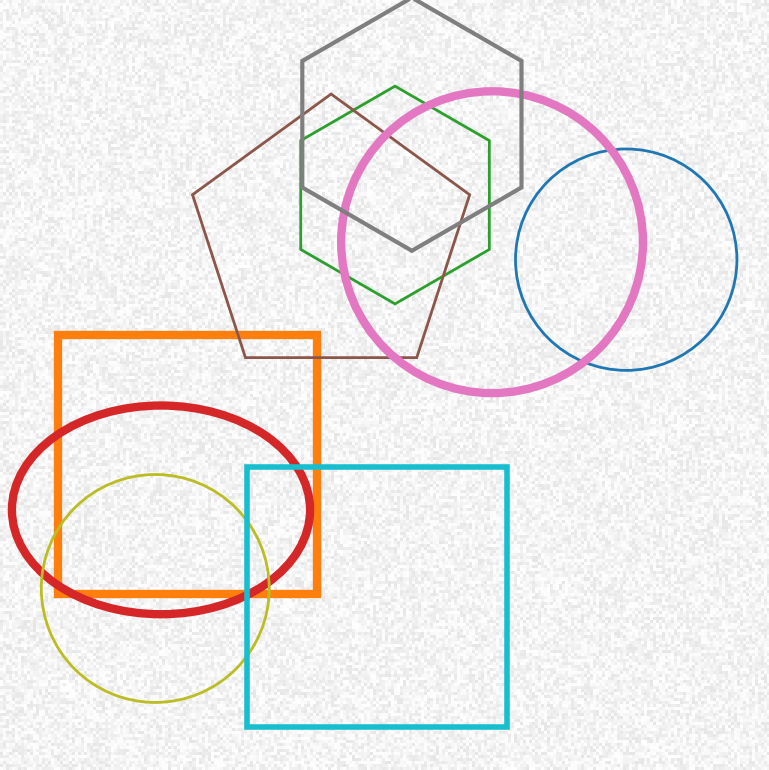[{"shape": "circle", "thickness": 1, "radius": 0.72, "center": [0.813, 0.663]}, {"shape": "square", "thickness": 3, "radius": 0.84, "center": [0.243, 0.396]}, {"shape": "hexagon", "thickness": 1, "radius": 0.71, "center": [0.513, 0.747]}, {"shape": "oval", "thickness": 3, "radius": 0.97, "center": [0.209, 0.338]}, {"shape": "pentagon", "thickness": 1, "radius": 0.95, "center": [0.43, 0.689]}, {"shape": "circle", "thickness": 3, "radius": 0.98, "center": [0.639, 0.685]}, {"shape": "hexagon", "thickness": 1.5, "radius": 0.82, "center": [0.535, 0.839]}, {"shape": "circle", "thickness": 1, "radius": 0.74, "center": [0.202, 0.236]}, {"shape": "square", "thickness": 2, "radius": 0.85, "center": [0.49, 0.225]}]